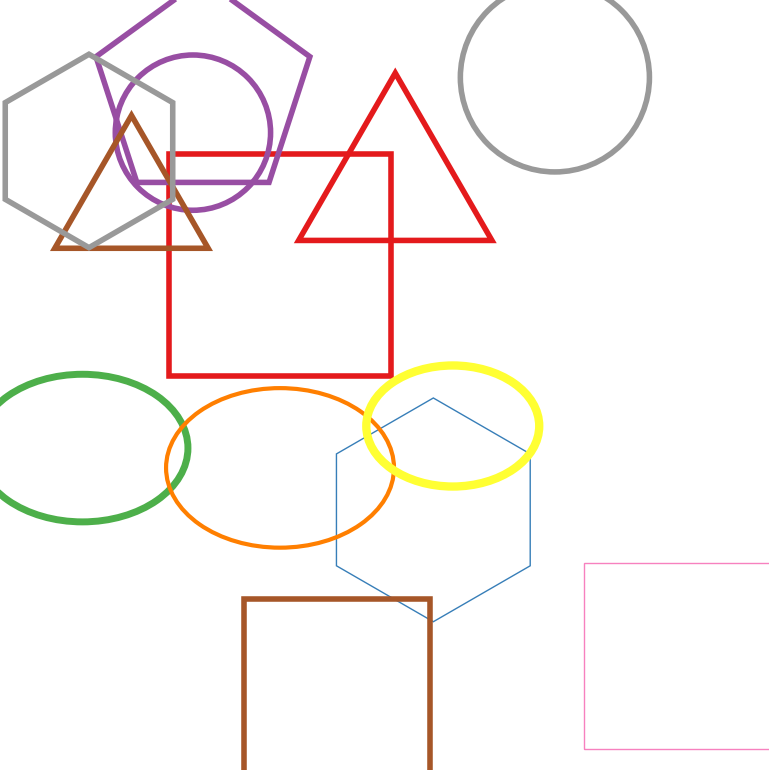[{"shape": "triangle", "thickness": 2, "radius": 0.72, "center": [0.513, 0.76]}, {"shape": "square", "thickness": 2, "radius": 0.72, "center": [0.364, 0.656]}, {"shape": "hexagon", "thickness": 0.5, "radius": 0.73, "center": [0.563, 0.338]}, {"shape": "oval", "thickness": 2.5, "radius": 0.68, "center": [0.107, 0.418]}, {"shape": "circle", "thickness": 2, "radius": 0.5, "center": [0.251, 0.828]}, {"shape": "pentagon", "thickness": 2, "radius": 0.73, "center": [0.264, 0.881]}, {"shape": "oval", "thickness": 1.5, "radius": 0.74, "center": [0.364, 0.392]}, {"shape": "oval", "thickness": 3, "radius": 0.56, "center": [0.588, 0.447]}, {"shape": "square", "thickness": 2, "radius": 0.6, "center": [0.438, 0.102]}, {"shape": "triangle", "thickness": 2, "radius": 0.58, "center": [0.171, 0.735]}, {"shape": "square", "thickness": 0.5, "radius": 0.6, "center": [0.879, 0.148]}, {"shape": "hexagon", "thickness": 2, "radius": 0.63, "center": [0.116, 0.804]}, {"shape": "circle", "thickness": 2, "radius": 0.61, "center": [0.721, 0.899]}]